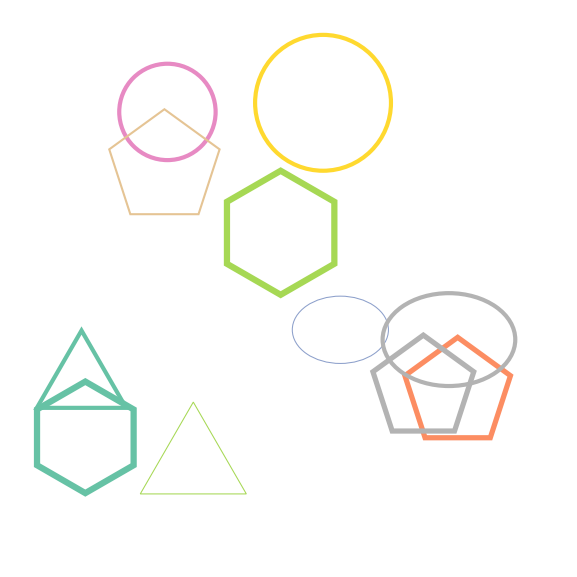[{"shape": "hexagon", "thickness": 3, "radius": 0.48, "center": [0.148, 0.242]}, {"shape": "triangle", "thickness": 2, "radius": 0.45, "center": [0.141, 0.338]}, {"shape": "pentagon", "thickness": 2.5, "radius": 0.48, "center": [0.793, 0.319]}, {"shape": "oval", "thickness": 0.5, "radius": 0.42, "center": [0.589, 0.428]}, {"shape": "circle", "thickness": 2, "radius": 0.42, "center": [0.29, 0.805]}, {"shape": "triangle", "thickness": 0.5, "radius": 0.53, "center": [0.335, 0.197]}, {"shape": "hexagon", "thickness": 3, "radius": 0.54, "center": [0.486, 0.596]}, {"shape": "circle", "thickness": 2, "radius": 0.59, "center": [0.559, 0.821]}, {"shape": "pentagon", "thickness": 1, "radius": 0.5, "center": [0.285, 0.709]}, {"shape": "pentagon", "thickness": 2.5, "radius": 0.46, "center": [0.733, 0.327]}, {"shape": "oval", "thickness": 2, "radius": 0.57, "center": [0.777, 0.411]}]